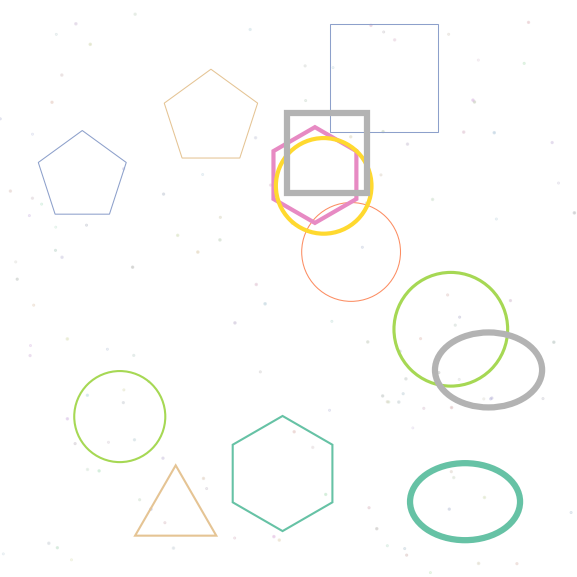[{"shape": "hexagon", "thickness": 1, "radius": 0.5, "center": [0.489, 0.179]}, {"shape": "oval", "thickness": 3, "radius": 0.48, "center": [0.805, 0.13]}, {"shape": "circle", "thickness": 0.5, "radius": 0.43, "center": [0.608, 0.563]}, {"shape": "square", "thickness": 0.5, "radius": 0.47, "center": [0.665, 0.864]}, {"shape": "pentagon", "thickness": 0.5, "radius": 0.4, "center": [0.142, 0.693]}, {"shape": "hexagon", "thickness": 2, "radius": 0.41, "center": [0.545, 0.696]}, {"shape": "circle", "thickness": 1, "radius": 0.39, "center": [0.207, 0.278]}, {"shape": "circle", "thickness": 1.5, "radius": 0.49, "center": [0.781, 0.429]}, {"shape": "circle", "thickness": 2, "radius": 0.41, "center": [0.56, 0.677]}, {"shape": "pentagon", "thickness": 0.5, "radius": 0.43, "center": [0.365, 0.794]}, {"shape": "triangle", "thickness": 1, "radius": 0.41, "center": [0.304, 0.112]}, {"shape": "square", "thickness": 3, "radius": 0.35, "center": [0.566, 0.734]}, {"shape": "oval", "thickness": 3, "radius": 0.46, "center": [0.846, 0.359]}]